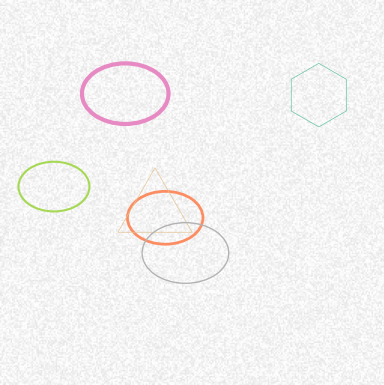[{"shape": "hexagon", "thickness": 0.5, "radius": 0.41, "center": [0.828, 0.753]}, {"shape": "oval", "thickness": 2, "radius": 0.49, "center": [0.429, 0.434]}, {"shape": "oval", "thickness": 3, "radius": 0.56, "center": [0.325, 0.757]}, {"shape": "oval", "thickness": 1.5, "radius": 0.46, "center": [0.14, 0.515]}, {"shape": "triangle", "thickness": 0.5, "radius": 0.56, "center": [0.403, 0.452]}, {"shape": "oval", "thickness": 1, "radius": 0.56, "center": [0.482, 0.343]}]